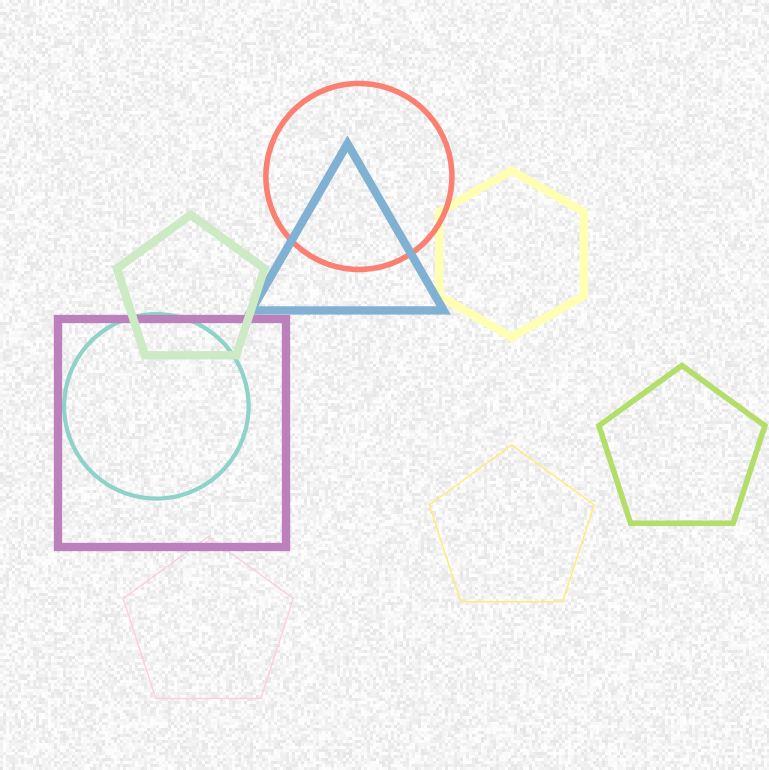[{"shape": "circle", "thickness": 1.5, "radius": 0.6, "center": [0.203, 0.472]}, {"shape": "hexagon", "thickness": 3, "radius": 0.54, "center": [0.664, 0.67]}, {"shape": "circle", "thickness": 2, "radius": 0.6, "center": [0.466, 0.771]}, {"shape": "triangle", "thickness": 3, "radius": 0.72, "center": [0.451, 0.669]}, {"shape": "pentagon", "thickness": 2, "radius": 0.57, "center": [0.886, 0.412]}, {"shape": "pentagon", "thickness": 0.5, "radius": 0.58, "center": [0.27, 0.187]}, {"shape": "square", "thickness": 3, "radius": 0.74, "center": [0.223, 0.438]}, {"shape": "pentagon", "thickness": 3, "radius": 0.5, "center": [0.248, 0.62]}, {"shape": "pentagon", "thickness": 0.5, "radius": 0.56, "center": [0.665, 0.31]}]